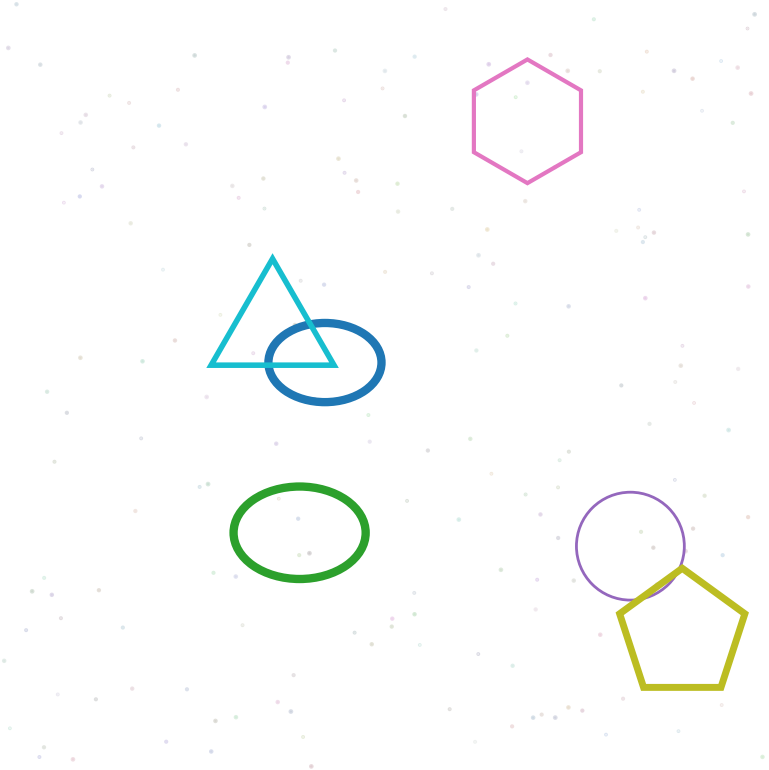[{"shape": "oval", "thickness": 3, "radius": 0.37, "center": [0.422, 0.529]}, {"shape": "oval", "thickness": 3, "radius": 0.43, "center": [0.389, 0.308]}, {"shape": "circle", "thickness": 1, "radius": 0.35, "center": [0.819, 0.291]}, {"shape": "hexagon", "thickness": 1.5, "radius": 0.4, "center": [0.685, 0.842]}, {"shape": "pentagon", "thickness": 2.5, "radius": 0.43, "center": [0.886, 0.176]}, {"shape": "triangle", "thickness": 2, "radius": 0.46, "center": [0.354, 0.572]}]